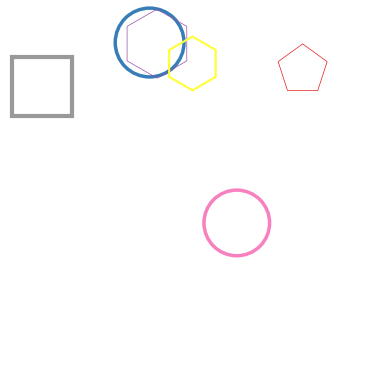[{"shape": "pentagon", "thickness": 0.5, "radius": 0.33, "center": [0.786, 0.819]}, {"shape": "circle", "thickness": 2.5, "radius": 0.45, "center": [0.389, 0.89]}, {"shape": "hexagon", "thickness": 0.5, "radius": 0.45, "center": [0.408, 0.887]}, {"shape": "hexagon", "thickness": 1.5, "radius": 0.35, "center": [0.5, 0.835]}, {"shape": "circle", "thickness": 2.5, "radius": 0.43, "center": [0.615, 0.421]}, {"shape": "square", "thickness": 3, "radius": 0.39, "center": [0.108, 0.775]}]